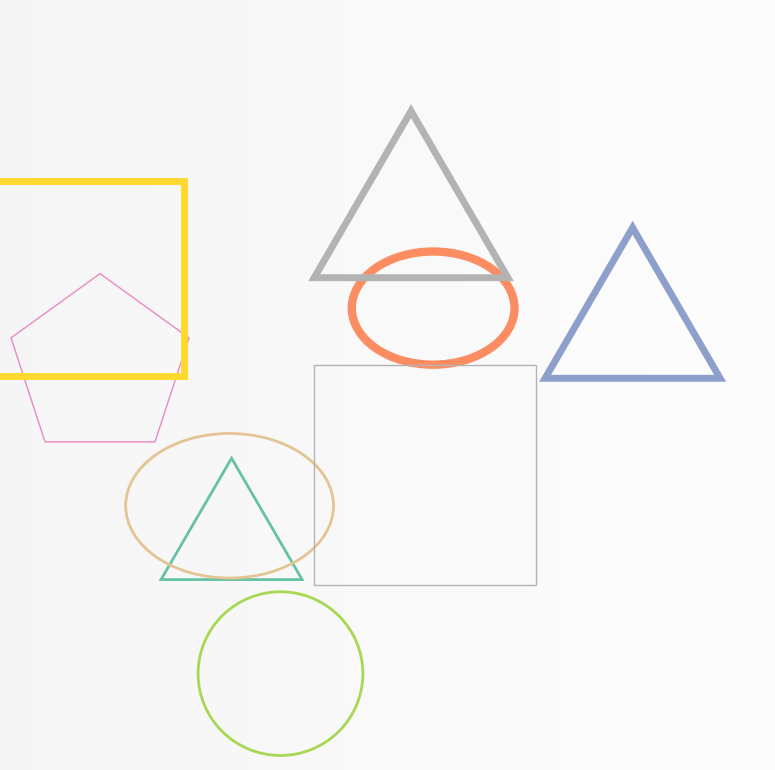[{"shape": "triangle", "thickness": 1, "radius": 0.53, "center": [0.299, 0.3]}, {"shape": "oval", "thickness": 3, "radius": 0.52, "center": [0.559, 0.6]}, {"shape": "triangle", "thickness": 2.5, "radius": 0.65, "center": [0.816, 0.574]}, {"shape": "pentagon", "thickness": 0.5, "radius": 0.6, "center": [0.129, 0.524]}, {"shape": "circle", "thickness": 1, "radius": 0.53, "center": [0.362, 0.125]}, {"shape": "square", "thickness": 2.5, "radius": 0.63, "center": [0.111, 0.638]}, {"shape": "oval", "thickness": 1, "radius": 0.67, "center": [0.296, 0.343]}, {"shape": "square", "thickness": 0.5, "radius": 0.71, "center": [0.548, 0.383]}, {"shape": "triangle", "thickness": 2.5, "radius": 0.72, "center": [0.53, 0.711]}]